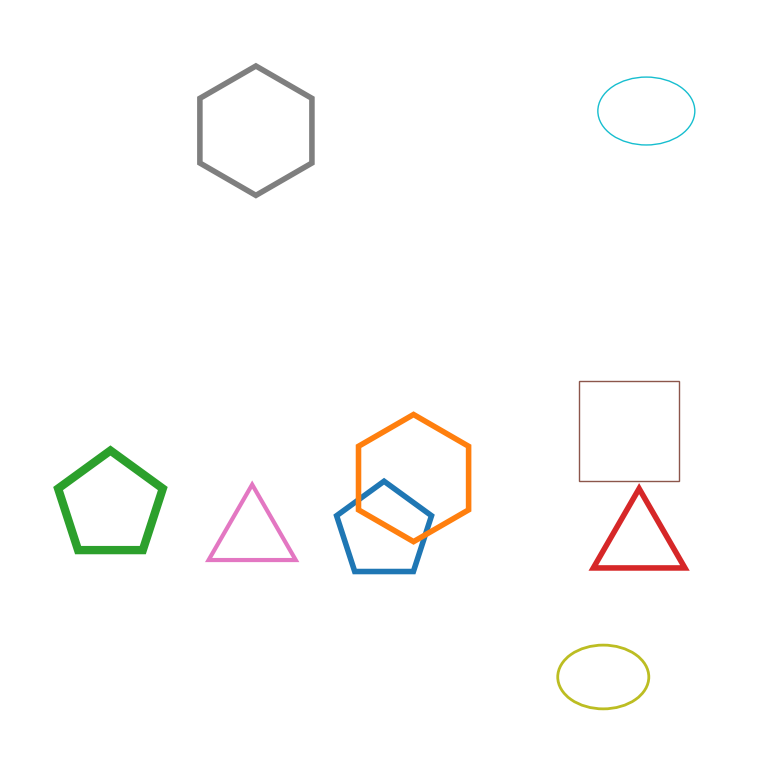[{"shape": "pentagon", "thickness": 2, "radius": 0.32, "center": [0.499, 0.31]}, {"shape": "hexagon", "thickness": 2, "radius": 0.41, "center": [0.537, 0.379]}, {"shape": "pentagon", "thickness": 3, "radius": 0.36, "center": [0.143, 0.343]}, {"shape": "triangle", "thickness": 2, "radius": 0.34, "center": [0.83, 0.297]}, {"shape": "square", "thickness": 0.5, "radius": 0.32, "center": [0.817, 0.44]}, {"shape": "triangle", "thickness": 1.5, "radius": 0.33, "center": [0.327, 0.305]}, {"shape": "hexagon", "thickness": 2, "radius": 0.42, "center": [0.332, 0.83]}, {"shape": "oval", "thickness": 1, "radius": 0.3, "center": [0.783, 0.121]}, {"shape": "oval", "thickness": 0.5, "radius": 0.31, "center": [0.839, 0.856]}]